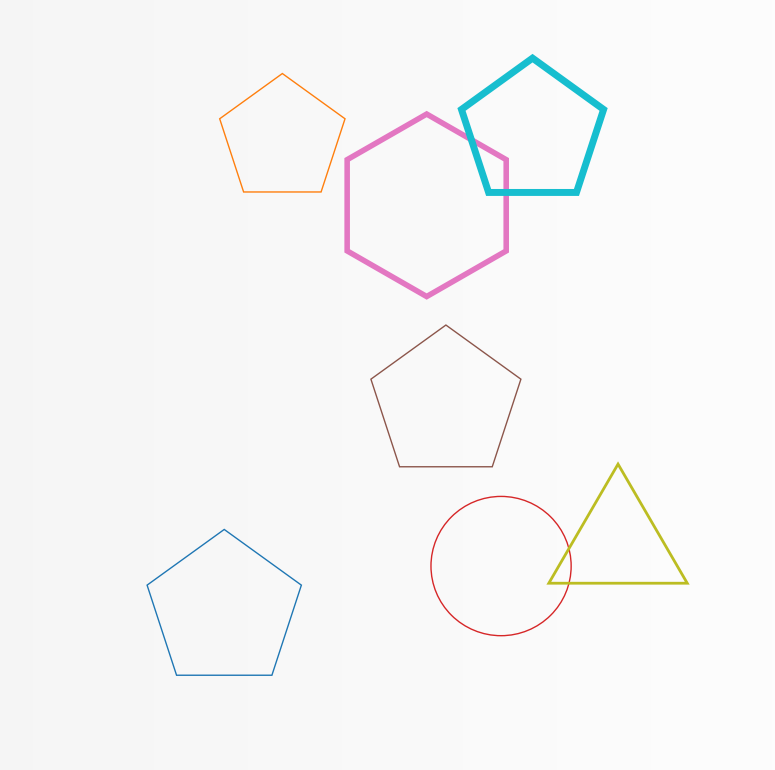[{"shape": "pentagon", "thickness": 0.5, "radius": 0.52, "center": [0.289, 0.208]}, {"shape": "pentagon", "thickness": 0.5, "radius": 0.43, "center": [0.364, 0.819]}, {"shape": "circle", "thickness": 0.5, "radius": 0.45, "center": [0.647, 0.265]}, {"shape": "pentagon", "thickness": 0.5, "radius": 0.51, "center": [0.575, 0.476]}, {"shape": "hexagon", "thickness": 2, "radius": 0.59, "center": [0.551, 0.733]}, {"shape": "triangle", "thickness": 1, "radius": 0.52, "center": [0.797, 0.294]}, {"shape": "pentagon", "thickness": 2.5, "radius": 0.48, "center": [0.687, 0.828]}]